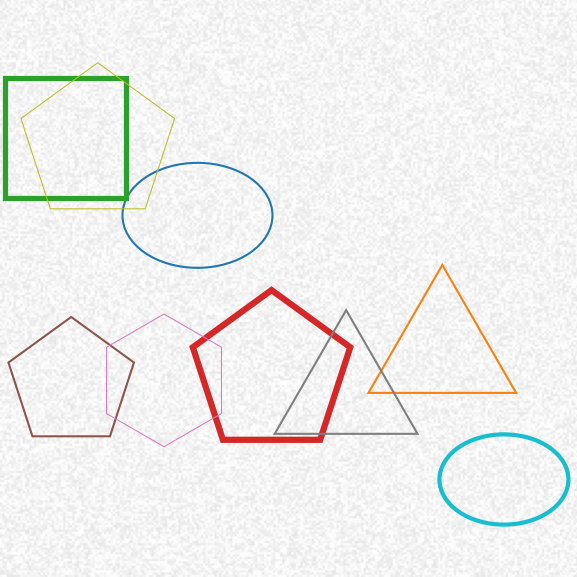[{"shape": "oval", "thickness": 1, "radius": 0.65, "center": [0.342, 0.626]}, {"shape": "triangle", "thickness": 1, "radius": 0.74, "center": [0.766, 0.393]}, {"shape": "square", "thickness": 2.5, "radius": 0.52, "center": [0.113, 0.76]}, {"shape": "pentagon", "thickness": 3, "radius": 0.72, "center": [0.47, 0.354]}, {"shape": "pentagon", "thickness": 1, "radius": 0.57, "center": [0.123, 0.336]}, {"shape": "hexagon", "thickness": 0.5, "radius": 0.57, "center": [0.284, 0.34]}, {"shape": "triangle", "thickness": 1, "radius": 0.71, "center": [0.599, 0.319]}, {"shape": "pentagon", "thickness": 0.5, "radius": 0.7, "center": [0.169, 0.751]}, {"shape": "oval", "thickness": 2, "radius": 0.56, "center": [0.873, 0.169]}]